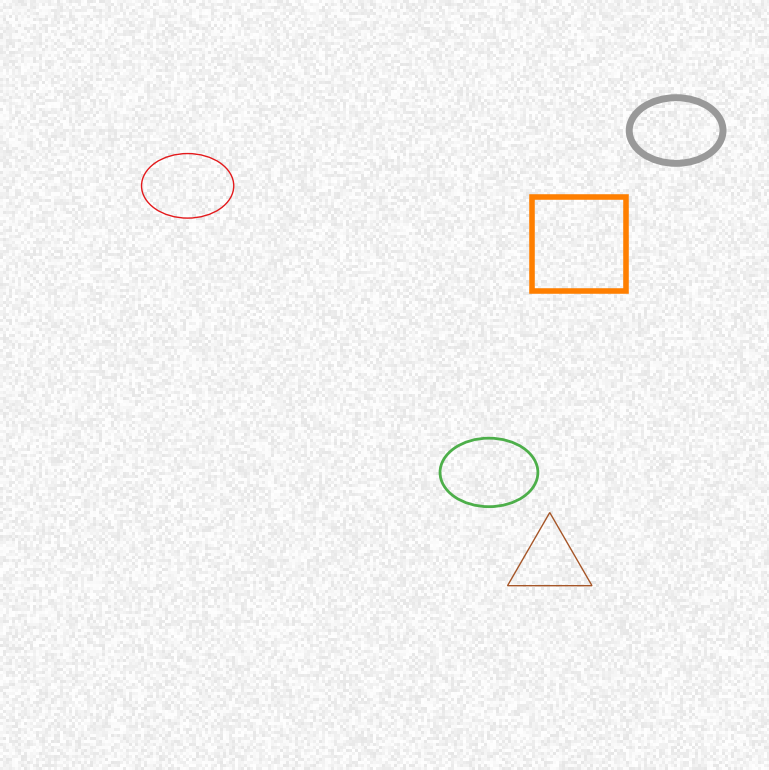[{"shape": "oval", "thickness": 0.5, "radius": 0.3, "center": [0.244, 0.759]}, {"shape": "oval", "thickness": 1, "radius": 0.32, "center": [0.635, 0.386]}, {"shape": "square", "thickness": 2, "radius": 0.31, "center": [0.752, 0.683]}, {"shape": "triangle", "thickness": 0.5, "radius": 0.32, "center": [0.714, 0.271]}, {"shape": "oval", "thickness": 2.5, "radius": 0.3, "center": [0.878, 0.83]}]